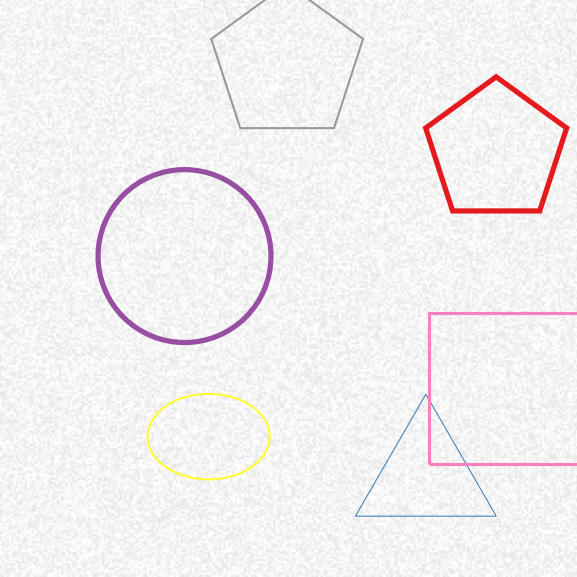[{"shape": "pentagon", "thickness": 2.5, "radius": 0.64, "center": [0.859, 0.738]}, {"shape": "triangle", "thickness": 0.5, "radius": 0.7, "center": [0.737, 0.176]}, {"shape": "circle", "thickness": 2.5, "radius": 0.75, "center": [0.32, 0.556]}, {"shape": "oval", "thickness": 1, "radius": 0.53, "center": [0.361, 0.243]}, {"shape": "square", "thickness": 1.5, "radius": 0.65, "center": [0.874, 0.327]}, {"shape": "pentagon", "thickness": 1, "radius": 0.69, "center": [0.497, 0.889]}]